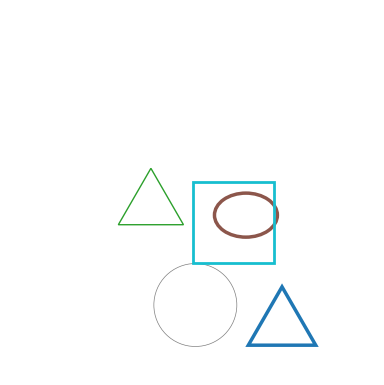[{"shape": "triangle", "thickness": 2.5, "radius": 0.51, "center": [0.733, 0.154]}, {"shape": "triangle", "thickness": 1, "radius": 0.49, "center": [0.392, 0.465]}, {"shape": "oval", "thickness": 2.5, "radius": 0.41, "center": [0.639, 0.441]}, {"shape": "circle", "thickness": 0.5, "radius": 0.54, "center": [0.507, 0.208]}, {"shape": "square", "thickness": 2, "radius": 0.53, "center": [0.606, 0.421]}]